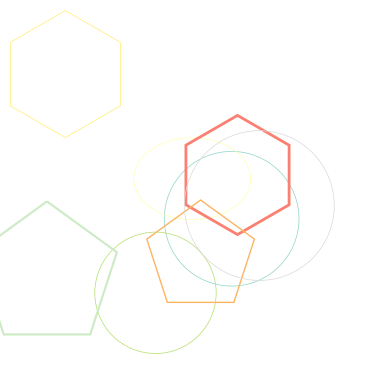[{"shape": "circle", "thickness": 0.5, "radius": 0.87, "center": [0.602, 0.432]}, {"shape": "oval", "thickness": 0.5, "radius": 0.76, "center": [0.499, 0.536]}, {"shape": "hexagon", "thickness": 2, "radius": 0.77, "center": [0.617, 0.545]}, {"shape": "pentagon", "thickness": 1, "radius": 0.73, "center": [0.521, 0.334]}, {"shape": "circle", "thickness": 0.5, "radius": 0.79, "center": [0.404, 0.239]}, {"shape": "circle", "thickness": 0.5, "radius": 0.97, "center": [0.674, 0.466]}, {"shape": "pentagon", "thickness": 1.5, "radius": 0.96, "center": [0.122, 0.286]}, {"shape": "hexagon", "thickness": 0.5, "radius": 0.83, "center": [0.17, 0.808]}]